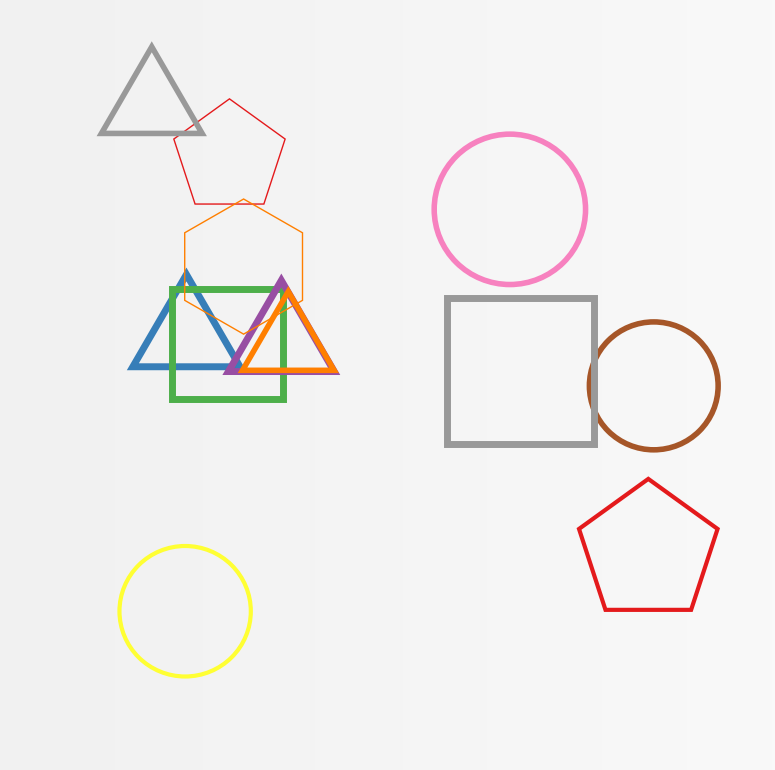[{"shape": "pentagon", "thickness": 1.5, "radius": 0.47, "center": [0.837, 0.284]}, {"shape": "pentagon", "thickness": 0.5, "radius": 0.38, "center": [0.296, 0.796]}, {"shape": "triangle", "thickness": 2.5, "radius": 0.4, "center": [0.241, 0.564]}, {"shape": "square", "thickness": 2.5, "radius": 0.36, "center": [0.294, 0.553]}, {"shape": "triangle", "thickness": 2.5, "radius": 0.39, "center": [0.363, 0.557]}, {"shape": "triangle", "thickness": 2, "radius": 0.34, "center": [0.372, 0.553]}, {"shape": "hexagon", "thickness": 0.5, "radius": 0.44, "center": [0.314, 0.654]}, {"shape": "circle", "thickness": 1.5, "radius": 0.42, "center": [0.239, 0.206]}, {"shape": "circle", "thickness": 2, "radius": 0.42, "center": [0.844, 0.499]}, {"shape": "circle", "thickness": 2, "radius": 0.49, "center": [0.658, 0.728]}, {"shape": "square", "thickness": 2.5, "radius": 0.48, "center": [0.671, 0.518]}, {"shape": "triangle", "thickness": 2, "radius": 0.38, "center": [0.196, 0.864]}]